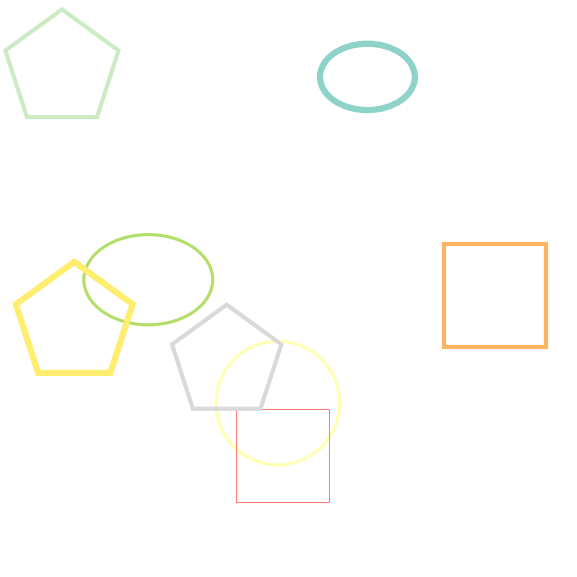[{"shape": "oval", "thickness": 3, "radius": 0.41, "center": [0.636, 0.866]}, {"shape": "circle", "thickness": 1.5, "radius": 0.54, "center": [0.481, 0.301]}, {"shape": "square", "thickness": 0.5, "radius": 0.4, "center": [0.489, 0.21]}, {"shape": "square", "thickness": 2, "radius": 0.44, "center": [0.857, 0.488]}, {"shape": "oval", "thickness": 1.5, "radius": 0.56, "center": [0.257, 0.515]}, {"shape": "pentagon", "thickness": 2, "radius": 0.5, "center": [0.393, 0.372]}, {"shape": "pentagon", "thickness": 2, "radius": 0.52, "center": [0.107, 0.88]}, {"shape": "pentagon", "thickness": 3, "radius": 0.53, "center": [0.129, 0.439]}]